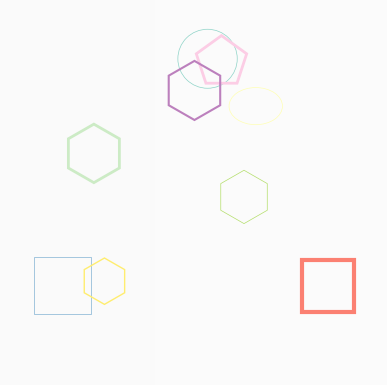[{"shape": "circle", "thickness": 0.5, "radius": 0.38, "center": [0.536, 0.847]}, {"shape": "oval", "thickness": 0.5, "radius": 0.34, "center": [0.66, 0.724]}, {"shape": "square", "thickness": 3, "radius": 0.34, "center": [0.846, 0.258]}, {"shape": "square", "thickness": 0.5, "radius": 0.37, "center": [0.161, 0.259]}, {"shape": "hexagon", "thickness": 0.5, "radius": 0.35, "center": [0.63, 0.488]}, {"shape": "pentagon", "thickness": 2, "radius": 0.34, "center": [0.572, 0.839]}, {"shape": "hexagon", "thickness": 1.5, "radius": 0.38, "center": [0.502, 0.765]}, {"shape": "hexagon", "thickness": 2, "radius": 0.38, "center": [0.242, 0.602]}, {"shape": "hexagon", "thickness": 1, "radius": 0.3, "center": [0.27, 0.27]}]